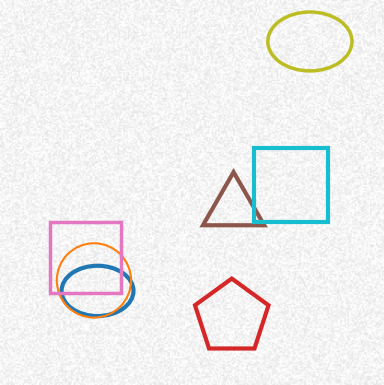[{"shape": "oval", "thickness": 3, "radius": 0.47, "center": [0.253, 0.244]}, {"shape": "circle", "thickness": 1.5, "radius": 0.48, "center": [0.244, 0.272]}, {"shape": "pentagon", "thickness": 3, "radius": 0.5, "center": [0.602, 0.176]}, {"shape": "triangle", "thickness": 3, "radius": 0.46, "center": [0.607, 0.461]}, {"shape": "square", "thickness": 2.5, "radius": 0.46, "center": [0.222, 0.331]}, {"shape": "oval", "thickness": 2.5, "radius": 0.55, "center": [0.805, 0.892]}, {"shape": "square", "thickness": 3, "radius": 0.48, "center": [0.756, 0.52]}]